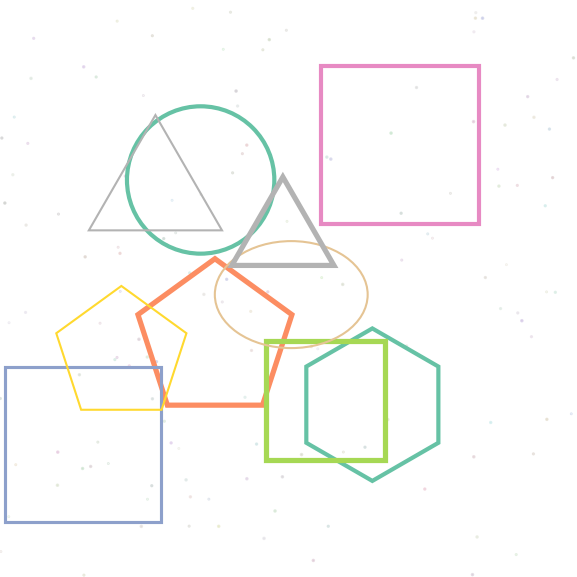[{"shape": "circle", "thickness": 2, "radius": 0.64, "center": [0.347, 0.687]}, {"shape": "hexagon", "thickness": 2, "radius": 0.66, "center": [0.645, 0.298]}, {"shape": "pentagon", "thickness": 2.5, "radius": 0.7, "center": [0.372, 0.411]}, {"shape": "square", "thickness": 1.5, "radius": 0.67, "center": [0.143, 0.229]}, {"shape": "square", "thickness": 2, "radius": 0.68, "center": [0.693, 0.748]}, {"shape": "square", "thickness": 2.5, "radius": 0.52, "center": [0.563, 0.306]}, {"shape": "pentagon", "thickness": 1, "radius": 0.59, "center": [0.21, 0.385]}, {"shape": "oval", "thickness": 1, "radius": 0.66, "center": [0.504, 0.489]}, {"shape": "triangle", "thickness": 2.5, "radius": 0.51, "center": [0.49, 0.591]}, {"shape": "triangle", "thickness": 1, "radius": 0.67, "center": [0.269, 0.667]}]